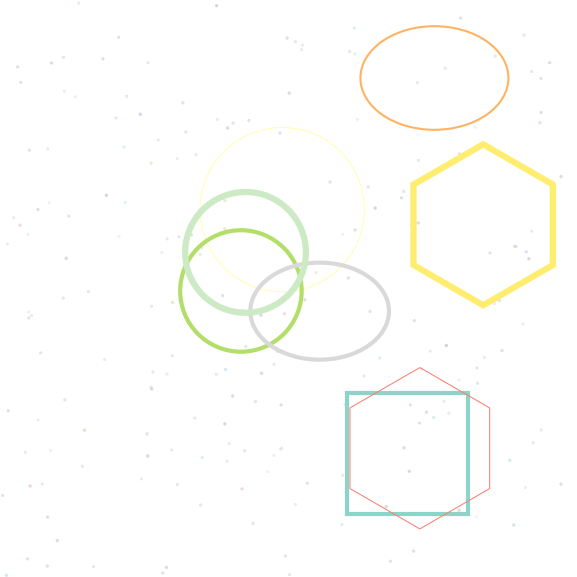[{"shape": "square", "thickness": 2, "radius": 0.52, "center": [0.705, 0.214]}, {"shape": "circle", "thickness": 0.5, "radius": 0.71, "center": [0.489, 0.636]}, {"shape": "hexagon", "thickness": 0.5, "radius": 0.7, "center": [0.727, 0.223]}, {"shape": "oval", "thickness": 1, "radius": 0.64, "center": [0.752, 0.864]}, {"shape": "circle", "thickness": 2, "radius": 0.53, "center": [0.417, 0.495]}, {"shape": "oval", "thickness": 2, "radius": 0.6, "center": [0.553, 0.46]}, {"shape": "circle", "thickness": 3, "radius": 0.52, "center": [0.425, 0.562]}, {"shape": "hexagon", "thickness": 3, "radius": 0.7, "center": [0.837, 0.61]}]